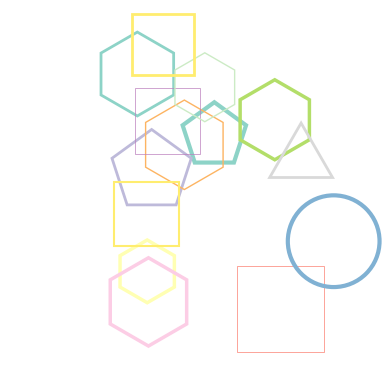[{"shape": "pentagon", "thickness": 3, "radius": 0.43, "center": [0.557, 0.648]}, {"shape": "hexagon", "thickness": 2, "radius": 0.54, "center": [0.357, 0.808]}, {"shape": "hexagon", "thickness": 2.5, "radius": 0.41, "center": [0.382, 0.295]}, {"shape": "pentagon", "thickness": 2, "radius": 0.54, "center": [0.394, 0.555]}, {"shape": "square", "thickness": 0.5, "radius": 0.56, "center": [0.728, 0.197]}, {"shape": "circle", "thickness": 3, "radius": 0.6, "center": [0.867, 0.374]}, {"shape": "hexagon", "thickness": 1, "radius": 0.58, "center": [0.479, 0.624]}, {"shape": "hexagon", "thickness": 2.5, "radius": 0.52, "center": [0.714, 0.689]}, {"shape": "hexagon", "thickness": 2.5, "radius": 0.57, "center": [0.386, 0.216]}, {"shape": "triangle", "thickness": 2, "radius": 0.47, "center": [0.782, 0.586]}, {"shape": "square", "thickness": 0.5, "radius": 0.42, "center": [0.434, 0.685]}, {"shape": "hexagon", "thickness": 1, "radius": 0.45, "center": [0.532, 0.773]}, {"shape": "square", "thickness": 1.5, "radius": 0.42, "center": [0.381, 0.445]}, {"shape": "square", "thickness": 2, "radius": 0.4, "center": [0.422, 0.884]}]